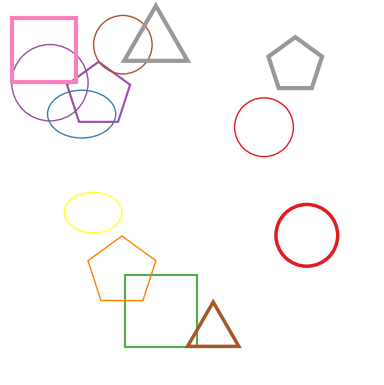[{"shape": "circle", "thickness": 1, "radius": 0.38, "center": [0.686, 0.67]}, {"shape": "circle", "thickness": 2.5, "radius": 0.4, "center": [0.797, 0.389]}, {"shape": "oval", "thickness": 1, "radius": 0.44, "center": [0.212, 0.704]}, {"shape": "square", "thickness": 1.5, "radius": 0.47, "center": [0.418, 0.192]}, {"shape": "circle", "thickness": 1, "radius": 0.5, "center": [0.13, 0.785]}, {"shape": "pentagon", "thickness": 1.5, "radius": 0.43, "center": [0.256, 0.753]}, {"shape": "pentagon", "thickness": 1, "radius": 0.46, "center": [0.317, 0.294]}, {"shape": "oval", "thickness": 1, "radius": 0.38, "center": [0.242, 0.448]}, {"shape": "circle", "thickness": 1, "radius": 0.38, "center": [0.319, 0.884]}, {"shape": "triangle", "thickness": 2.5, "radius": 0.38, "center": [0.554, 0.139]}, {"shape": "square", "thickness": 3, "radius": 0.42, "center": [0.114, 0.871]}, {"shape": "triangle", "thickness": 3, "radius": 0.48, "center": [0.405, 0.89]}, {"shape": "pentagon", "thickness": 3, "radius": 0.37, "center": [0.767, 0.83]}]